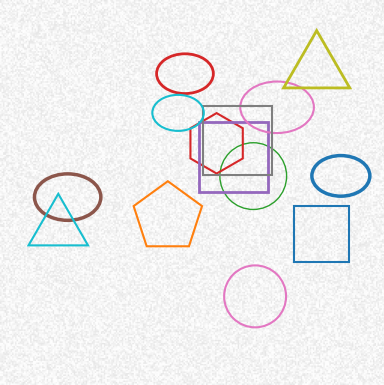[{"shape": "oval", "thickness": 2.5, "radius": 0.38, "center": [0.885, 0.543]}, {"shape": "square", "thickness": 1.5, "radius": 0.36, "center": [0.835, 0.393]}, {"shape": "pentagon", "thickness": 1.5, "radius": 0.47, "center": [0.436, 0.436]}, {"shape": "circle", "thickness": 1, "radius": 0.43, "center": [0.658, 0.543]}, {"shape": "oval", "thickness": 2, "radius": 0.37, "center": [0.48, 0.809]}, {"shape": "hexagon", "thickness": 1.5, "radius": 0.39, "center": [0.563, 0.628]}, {"shape": "square", "thickness": 2, "radius": 0.45, "center": [0.607, 0.592]}, {"shape": "oval", "thickness": 2.5, "radius": 0.43, "center": [0.176, 0.488]}, {"shape": "circle", "thickness": 1.5, "radius": 0.4, "center": [0.663, 0.23]}, {"shape": "oval", "thickness": 1.5, "radius": 0.48, "center": [0.72, 0.721]}, {"shape": "square", "thickness": 1.5, "radius": 0.45, "center": [0.616, 0.635]}, {"shape": "triangle", "thickness": 2, "radius": 0.5, "center": [0.823, 0.821]}, {"shape": "oval", "thickness": 1.5, "radius": 0.33, "center": [0.463, 0.707]}, {"shape": "triangle", "thickness": 1.5, "radius": 0.45, "center": [0.151, 0.407]}]